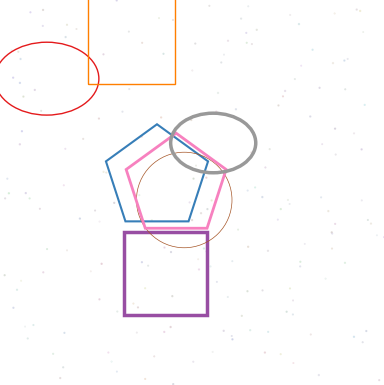[{"shape": "oval", "thickness": 1, "radius": 0.68, "center": [0.122, 0.796]}, {"shape": "pentagon", "thickness": 1.5, "radius": 0.7, "center": [0.408, 0.538]}, {"shape": "square", "thickness": 2.5, "radius": 0.54, "center": [0.43, 0.29]}, {"shape": "square", "thickness": 1, "radius": 0.57, "center": [0.342, 0.894]}, {"shape": "circle", "thickness": 0.5, "radius": 0.62, "center": [0.479, 0.481]}, {"shape": "pentagon", "thickness": 2, "radius": 0.68, "center": [0.458, 0.518]}, {"shape": "oval", "thickness": 2.5, "radius": 0.55, "center": [0.554, 0.629]}]